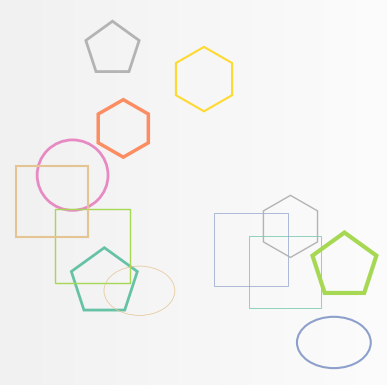[{"shape": "pentagon", "thickness": 2, "radius": 0.45, "center": [0.269, 0.267]}, {"shape": "square", "thickness": 0.5, "radius": 0.47, "center": [0.736, 0.294]}, {"shape": "hexagon", "thickness": 2.5, "radius": 0.37, "center": [0.318, 0.666]}, {"shape": "square", "thickness": 0.5, "radius": 0.48, "center": [0.647, 0.352]}, {"shape": "oval", "thickness": 1.5, "radius": 0.48, "center": [0.862, 0.11]}, {"shape": "circle", "thickness": 2, "radius": 0.46, "center": [0.187, 0.545]}, {"shape": "pentagon", "thickness": 3, "radius": 0.43, "center": [0.889, 0.309]}, {"shape": "square", "thickness": 1, "radius": 0.48, "center": [0.238, 0.361]}, {"shape": "hexagon", "thickness": 1.5, "radius": 0.42, "center": [0.526, 0.795]}, {"shape": "square", "thickness": 1.5, "radius": 0.46, "center": [0.135, 0.476]}, {"shape": "oval", "thickness": 0.5, "radius": 0.46, "center": [0.36, 0.245]}, {"shape": "hexagon", "thickness": 1, "radius": 0.4, "center": [0.75, 0.412]}, {"shape": "pentagon", "thickness": 2, "radius": 0.36, "center": [0.29, 0.873]}]